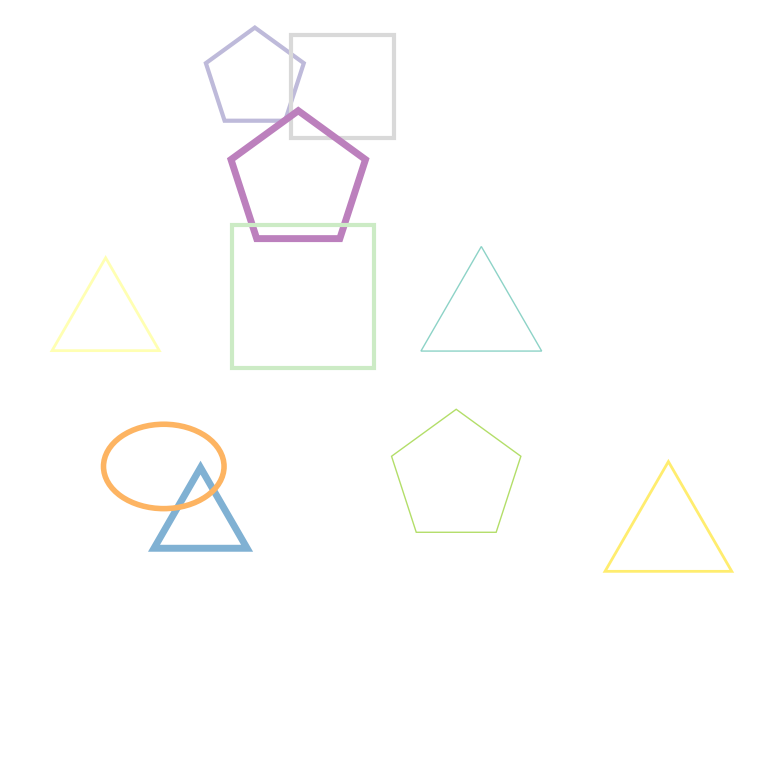[{"shape": "triangle", "thickness": 0.5, "radius": 0.45, "center": [0.625, 0.589]}, {"shape": "triangle", "thickness": 1, "radius": 0.4, "center": [0.137, 0.585]}, {"shape": "pentagon", "thickness": 1.5, "radius": 0.33, "center": [0.331, 0.897]}, {"shape": "triangle", "thickness": 2.5, "radius": 0.35, "center": [0.26, 0.323]}, {"shape": "oval", "thickness": 2, "radius": 0.39, "center": [0.213, 0.394]}, {"shape": "pentagon", "thickness": 0.5, "radius": 0.44, "center": [0.592, 0.38]}, {"shape": "square", "thickness": 1.5, "radius": 0.34, "center": [0.445, 0.888]}, {"shape": "pentagon", "thickness": 2.5, "radius": 0.46, "center": [0.387, 0.764]}, {"shape": "square", "thickness": 1.5, "radius": 0.46, "center": [0.393, 0.615]}, {"shape": "triangle", "thickness": 1, "radius": 0.48, "center": [0.868, 0.306]}]